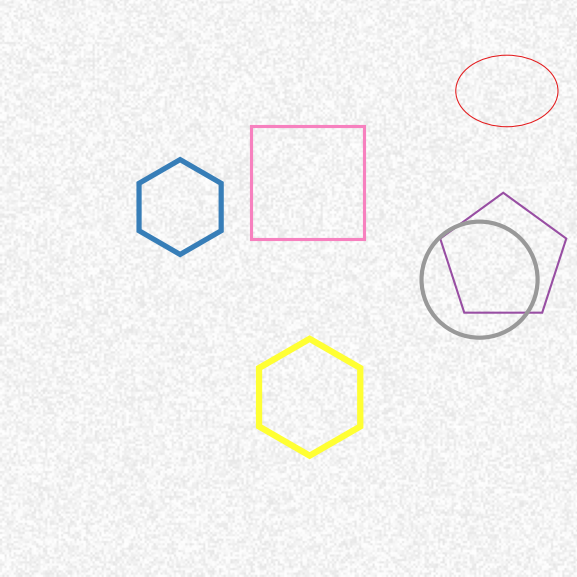[{"shape": "oval", "thickness": 0.5, "radius": 0.44, "center": [0.878, 0.842]}, {"shape": "hexagon", "thickness": 2.5, "radius": 0.41, "center": [0.312, 0.641]}, {"shape": "pentagon", "thickness": 1, "radius": 0.57, "center": [0.871, 0.551]}, {"shape": "hexagon", "thickness": 3, "radius": 0.51, "center": [0.536, 0.311]}, {"shape": "square", "thickness": 1.5, "radius": 0.49, "center": [0.533, 0.684]}, {"shape": "circle", "thickness": 2, "radius": 0.5, "center": [0.83, 0.515]}]